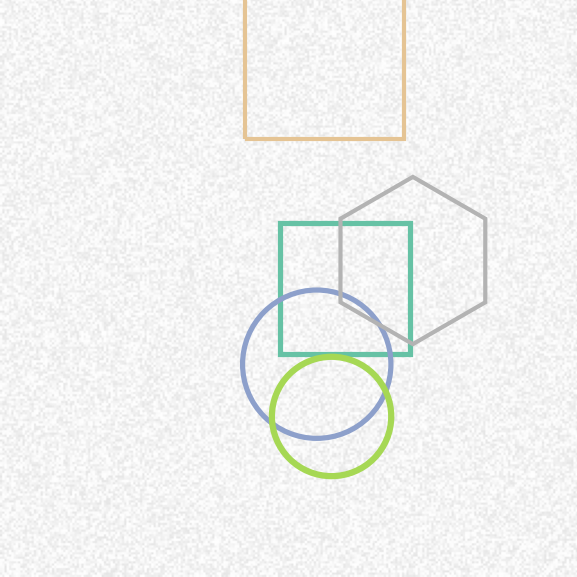[{"shape": "square", "thickness": 2.5, "radius": 0.57, "center": [0.597, 0.5]}, {"shape": "circle", "thickness": 2.5, "radius": 0.64, "center": [0.548, 0.368]}, {"shape": "circle", "thickness": 3, "radius": 0.52, "center": [0.574, 0.278]}, {"shape": "square", "thickness": 2, "radius": 0.69, "center": [0.562, 0.897]}, {"shape": "hexagon", "thickness": 2, "radius": 0.72, "center": [0.715, 0.548]}]